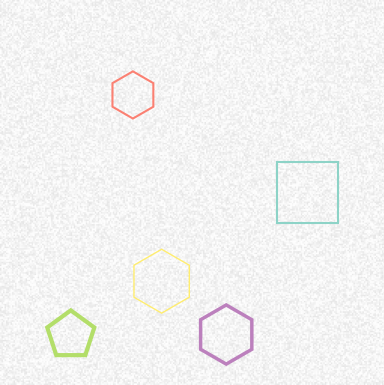[{"shape": "square", "thickness": 1.5, "radius": 0.39, "center": [0.799, 0.499]}, {"shape": "hexagon", "thickness": 1.5, "radius": 0.31, "center": [0.345, 0.753]}, {"shape": "pentagon", "thickness": 3, "radius": 0.32, "center": [0.184, 0.13]}, {"shape": "hexagon", "thickness": 2.5, "radius": 0.38, "center": [0.588, 0.131]}, {"shape": "hexagon", "thickness": 1, "radius": 0.41, "center": [0.42, 0.27]}]